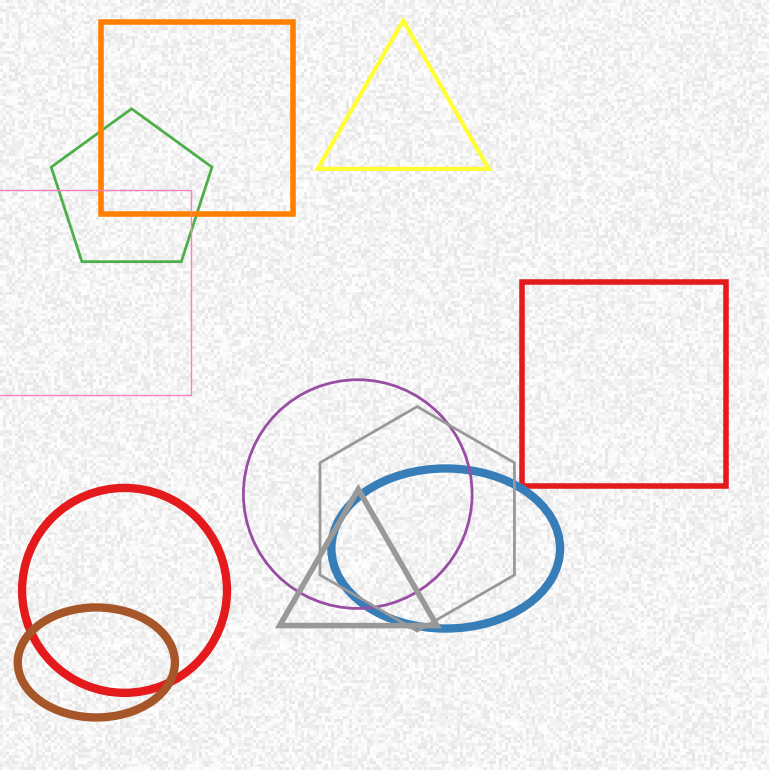[{"shape": "square", "thickness": 2, "radius": 0.66, "center": [0.811, 0.502]}, {"shape": "circle", "thickness": 3, "radius": 0.67, "center": [0.162, 0.233]}, {"shape": "oval", "thickness": 3, "radius": 0.74, "center": [0.579, 0.288]}, {"shape": "pentagon", "thickness": 1, "radius": 0.55, "center": [0.171, 0.749]}, {"shape": "circle", "thickness": 1, "radius": 0.74, "center": [0.465, 0.358]}, {"shape": "square", "thickness": 2, "radius": 0.62, "center": [0.256, 0.846]}, {"shape": "triangle", "thickness": 1.5, "radius": 0.64, "center": [0.524, 0.845]}, {"shape": "oval", "thickness": 3, "radius": 0.51, "center": [0.125, 0.14]}, {"shape": "square", "thickness": 0.5, "radius": 0.66, "center": [0.115, 0.62]}, {"shape": "hexagon", "thickness": 1, "radius": 0.73, "center": [0.542, 0.326]}, {"shape": "triangle", "thickness": 2, "radius": 0.59, "center": [0.465, 0.247]}]